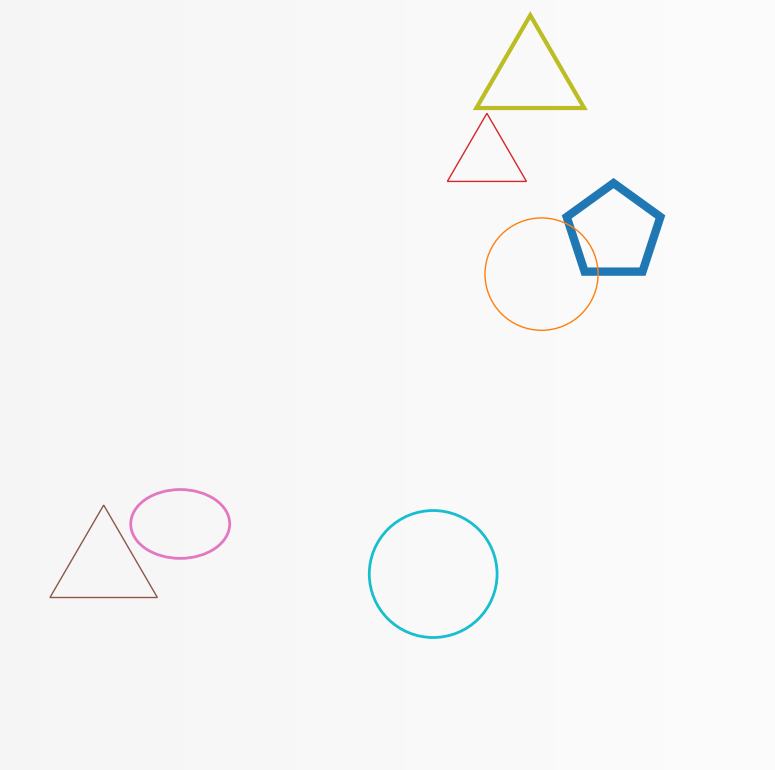[{"shape": "pentagon", "thickness": 3, "radius": 0.32, "center": [0.792, 0.699]}, {"shape": "circle", "thickness": 0.5, "radius": 0.36, "center": [0.699, 0.644]}, {"shape": "triangle", "thickness": 0.5, "radius": 0.29, "center": [0.628, 0.794]}, {"shape": "triangle", "thickness": 0.5, "radius": 0.4, "center": [0.134, 0.264]}, {"shape": "oval", "thickness": 1, "radius": 0.32, "center": [0.233, 0.32]}, {"shape": "triangle", "thickness": 1.5, "radius": 0.4, "center": [0.684, 0.9]}, {"shape": "circle", "thickness": 1, "radius": 0.41, "center": [0.559, 0.255]}]